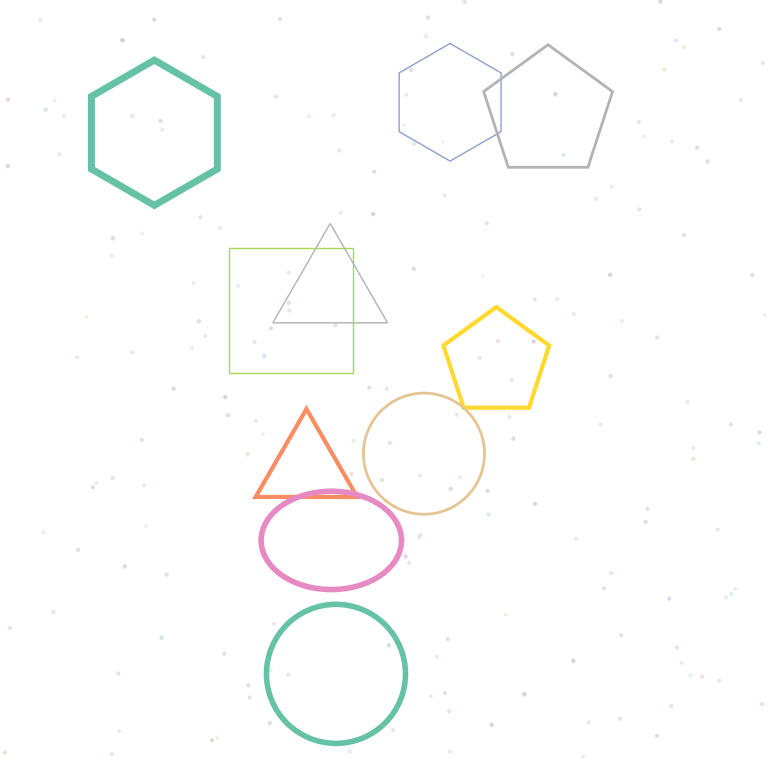[{"shape": "circle", "thickness": 2, "radius": 0.45, "center": [0.436, 0.125]}, {"shape": "hexagon", "thickness": 2.5, "radius": 0.47, "center": [0.2, 0.828]}, {"shape": "triangle", "thickness": 1.5, "radius": 0.38, "center": [0.398, 0.393]}, {"shape": "hexagon", "thickness": 0.5, "radius": 0.38, "center": [0.585, 0.867]}, {"shape": "oval", "thickness": 2, "radius": 0.46, "center": [0.43, 0.298]}, {"shape": "square", "thickness": 0.5, "radius": 0.4, "center": [0.378, 0.597]}, {"shape": "pentagon", "thickness": 1.5, "radius": 0.36, "center": [0.645, 0.529]}, {"shape": "circle", "thickness": 1, "radius": 0.39, "center": [0.551, 0.411]}, {"shape": "triangle", "thickness": 0.5, "radius": 0.43, "center": [0.429, 0.624]}, {"shape": "pentagon", "thickness": 1, "radius": 0.44, "center": [0.712, 0.854]}]